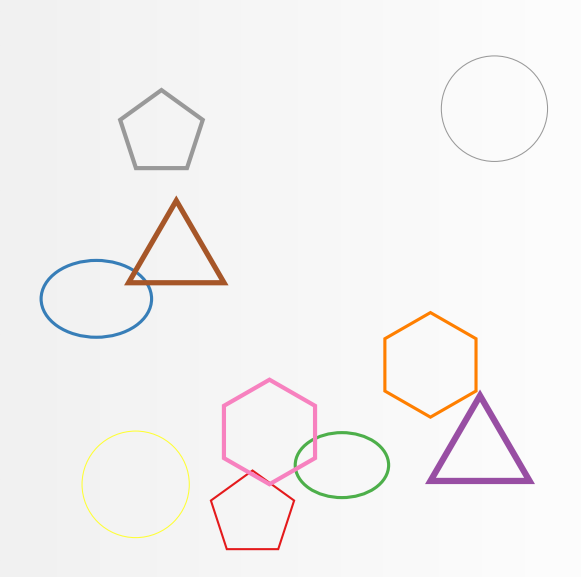[{"shape": "pentagon", "thickness": 1, "radius": 0.38, "center": [0.434, 0.109]}, {"shape": "oval", "thickness": 1.5, "radius": 0.48, "center": [0.166, 0.482]}, {"shape": "oval", "thickness": 1.5, "radius": 0.4, "center": [0.588, 0.194]}, {"shape": "triangle", "thickness": 3, "radius": 0.49, "center": [0.826, 0.216]}, {"shape": "hexagon", "thickness": 1.5, "radius": 0.45, "center": [0.741, 0.367]}, {"shape": "circle", "thickness": 0.5, "radius": 0.46, "center": [0.233, 0.16]}, {"shape": "triangle", "thickness": 2.5, "radius": 0.47, "center": [0.303, 0.557]}, {"shape": "hexagon", "thickness": 2, "radius": 0.45, "center": [0.464, 0.251]}, {"shape": "circle", "thickness": 0.5, "radius": 0.46, "center": [0.851, 0.811]}, {"shape": "pentagon", "thickness": 2, "radius": 0.37, "center": [0.278, 0.768]}]